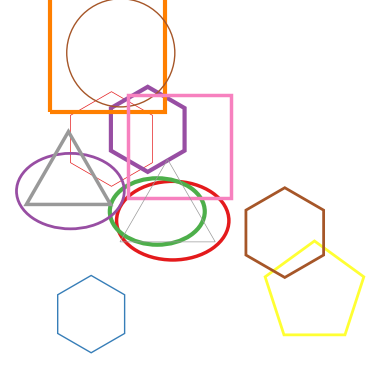[{"shape": "oval", "thickness": 2.5, "radius": 0.73, "center": [0.449, 0.427]}, {"shape": "hexagon", "thickness": 0.5, "radius": 0.61, "center": [0.29, 0.639]}, {"shape": "hexagon", "thickness": 1, "radius": 0.5, "center": [0.237, 0.184]}, {"shape": "oval", "thickness": 3, "radius": 0.62, "center": [0.409, 0.451]}, {"shape": "hexagon", "thickness": 3, "radius": 0.55, "center": [0.384, 0.664]}, {"shape": "oval", "thickness": 2, "radius": 0.7, "center": [0.183, 0.504]}, {"shape": "square", "thickness": 3, "radius": 0.74, "center": [0.28, 0.859]}, {"shape": "pentagon", "thickness": 2, "radius": 0.67, "center": [0.817, 0.239]}, {"shape": "circle", "thickness": 1, "radius": 0.7, "center": [0.314, 0.863]}, {"shape": "hexagon", "thickness": 2, "radius": 0.58, "center": [0.74, 0.396]}, {"shape": "square", "thickness": 2.5, "radius": 0.67, "center": [0.467, 0.62]}, {"shape": "triangle", "thickness": 0.5, "radius": 0.71, "center": [0.435, 0.443]}, {"shape": "triangle", "thickness": 2.5, "radius": 0.63, "center": [0.178, 0.532]}]